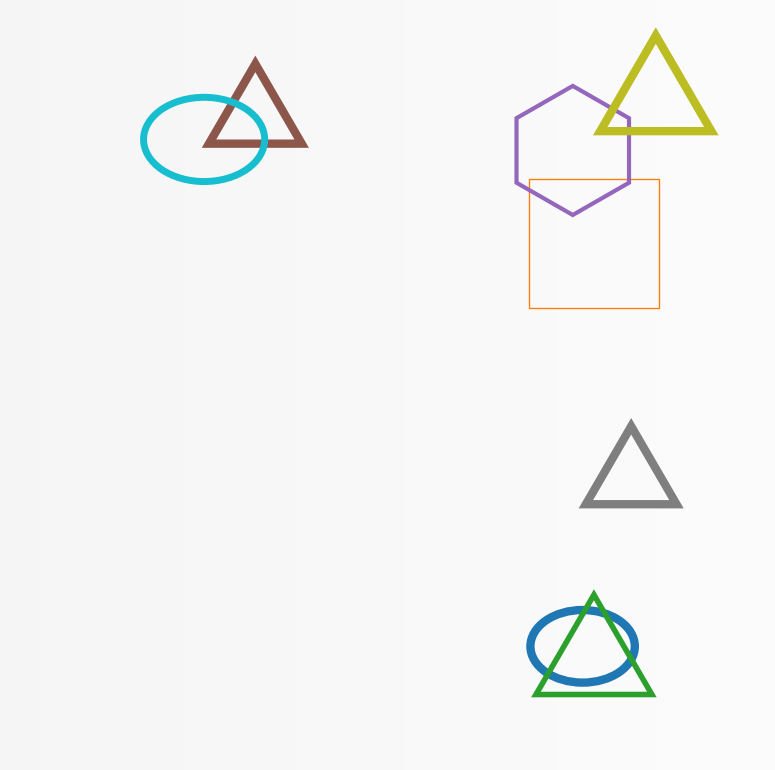[{"shape": "oval", "thickness": 3, "radius": 0.34, "center": [0.752, 0.161]}, {"shape": "square", "thickness": 0.5, "radius": 0.42, "center": [0.767, 0.684]}, {"shape": "triangle", "thickness": 2, "radius": 0.43, "center": [0.766, 0.141]}, {"shape": "hexagon", "thickness": 1.5, "radius": 0.42, "center": [0.739, 0.805]}, {"shape": "triangle", "thickness": 3, "radius": 0.35, "center": [0.329, 0.848]}, {"shape": "triangle", "thickness": 3, "radius": 0.34, "center": [0.814, 0.379]}, {"shape": "triangle", "thickness": 3, "radius": 0.41, "center": [0.846, 0.871]}, {"shape": "oval", "thickness": 2.5, "radius": 0.39, "center": [0.263, 0.819]}]